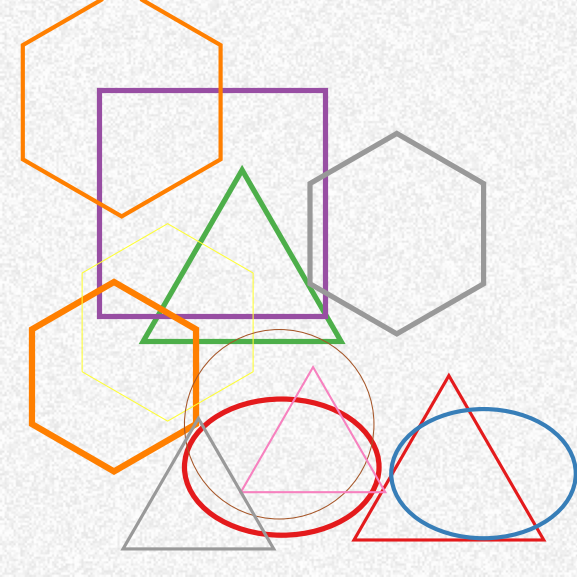[{"shape": "oval", "thickness": 2.5, "radius": 0.84, "center": [0.488, 0.19]}, {"shape": "triangle", "thickness": 1.5, "radius": 0.95, "center": [0.777, 0.159]}, {"shape": "oval", "thickness": 2, "radius": 0.8, "center": [0.837, 0.179]}, {"shape": "triangle", "thickness": 2.5, "radius": 0.99, "center": [0.419, 0.507]}, {"shape": "square", "thickness": 2.5, "radius": 0.98, "center": [0.368, 0.648]}, {"shape": "hexagon", "thickness": 3, "radius": 0.82, "center": [0.197, 0.347]}, {"shape": "hexagon", "thickness": 2, "radius": 0.99, "center": [0.211, 0.822]}, {"shape": "hexagon", "thickness": 0.5, "radius": 0.85, "center": [0.29, 0.441]}, {"shape": "circle", "thickness": 0.5, "radius": 0.82, "center": [0.483, 0.264]}, {"shape": "triangle", "thickness": 1, "radius": 0.72, "center": [0.542, 0.219]}, {"shape": "triangle", "thickness": 1.5, "radius": 0.75, "center": [0.344, 0.124]}, {"shape": "hexagon", "thickness": 2.5, "radius": 0.87, "center": [0.687, 0.595]}]